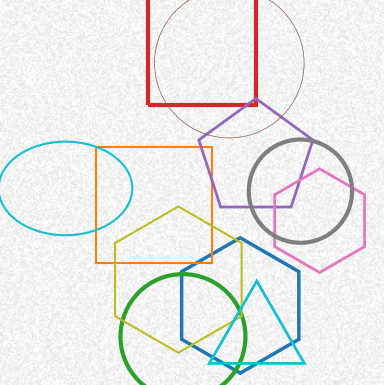[{"shape": "hexagon", "thickness": 2.5, "radius": 0.88, "center": [0.624, 0.207]}, {"shape": "square", "thickness": 1.5, "radius": 0.75, "center": [0.399, 0.468]}, {"shape": "circle", "thickness": 3, "radius": 0.81, "center": [0.475, 0.126]}, {"shape": "square", "thickness": 3, "radius": 0.7, "center": [0.525, 0.867]}, {"shape": "pentagon", "thickness": 2, "radius": 0.78, "center": [0.665, 0.588]}, {"shape": "circle", "thickness": 0.5, "radius": 0.97, "center": [0.596, 0.836]}, {"shape": "hexagon", "thickness": 2, "radius": 0.67, "center": [0.83, 0.427]}, {"shape": "circle", "thickness": 3, "radius": 0.67, "center": [0.78, 0.503]}, {"shape": "hexagon", "thickness": 1.5, "radius": 0.95, "center": [0.463, 0.274]}, {"shape": "oval", "thickness": 1.5, "radius": 0.87, "center": [0.17, 0.511]}, {"shape": "triangle", "thickness": 2, "radius": 0.71, "center": [0.667, 0.127]}]